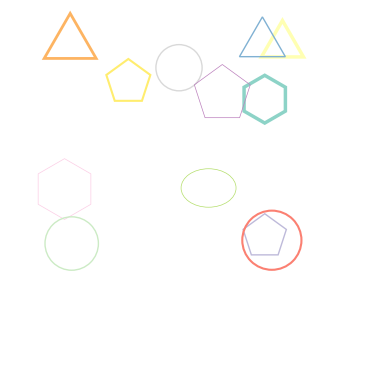[{"shape": "hexagon", "thickness": 2.5, "radius": 0.31, "center": [0.688, 0.742]}, {"shape": "triangle", "thickness": 2.5, "radius": 0.32, "center": [0.734, 0.884]}, {"shape": "pentagon", "thickness": 1, "radius": 0.3, "center": [0.688, 0.386]}, {"shape": "circle", "thickness": 1.5, "radius": 0.38, "center": [0.706, 0.376]}, {"shape": "triangle", "thickness": 1, "radius": 0.34, "center": [0.682, 0.887]}, {"shape": "triangle", "thickness": 2, "radius": 0.39, "center": [0.182, 0.887]}, {"shape": "oval", "thickness": 0.5, "radius": 0.36, "center": [0.542, 0.512]}, {"shape": "hexagon", "thickness": 0.5, "radius": 0.4, "center": [0.168, 0.509]}, {"shape": "circle", "thickness": 1, "radius": 0.3, "center": [0.465, 0.824]}, {"shape": "pentagon", "thickness": 0.5, "radius": 0.38, "center": [0.577, 0.756]}, {"shape": "circle", "thickness": 1, "radius": 0.35, "center": [0.186, 0.367]}, {"shape": "pentagon", "thickness": 1.5, "radius": 0.3, "center": [0.333, 0.787]}]